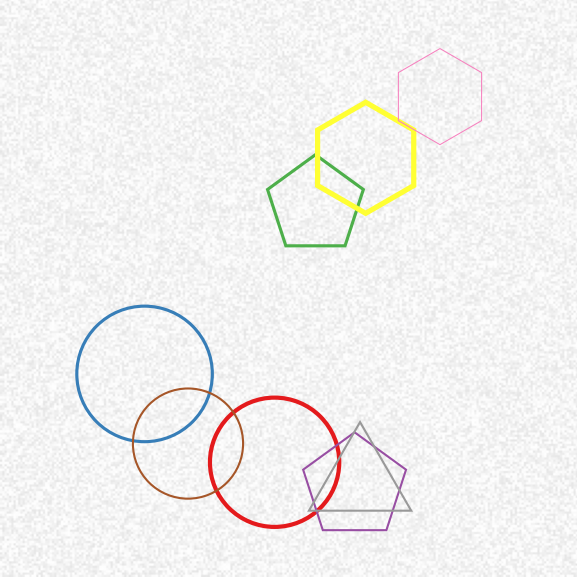[{"shape": "circle", "thickness": 2, "radius": 0.56, "center": [0.475, 0.199]}, {"shape": "circle", "thickness": 1.5, "radius": 0.59, "center": [0.25, 0.352]}, {"shape": "pentagon", "thickness": 1.5, "radius": 0.44, "center": [0.546, 0.644]}, {"shape": "pentagon", "thickness": 1, "radius": 0.47, "center": [0.614, 0.157]}, {"shape": "hexagon", "thickness": 2.5, "radius": 0.48, "center": [0.633, 0.726]}, {"shape": "circle", "thickness": 1, "radius": 0.48, "center": [0.326, 0.231]}, {"shape": "hexagon", "thickness": 0.5, "radius": 0.42, "center": [0.762, 0.832]}, {"shape": "triangle", "thickness": 1, "radius": 0.51, "center": [0.623, 0.166]}]